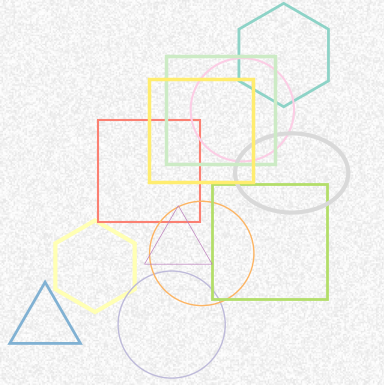[{"shape": "hexagon", "thickness": 2, "radius": 0.67, "center": [0.737, 0.857]}, {"shape": "hexagon", "thickness": 3, "radius": 0.6, "center": [0.247, 0.308]}, {"shape": "circle", "thickness": 1, "radius": 0.7, "center": [0.446, 0.157]}, {"shape": "square", "thickness": 1.5, "radius": 0.66, "center": [0.386, 0.555]}, {"shape": "triangle", "thickness": 2, "radius": 0.53, "center": [0.117, 0.161]}, {"shape": "circle", "thickness": 1, "radius": 0.68, "center": [0.524, 0.342]}, {"shape": "square", "thickness": 2, "radius": 0.74, "center": [0.701, 0.373]}, {"shape": "circle", "thickness": 1.5, "radius": 0.67, "center": [0.629, 0.715]}, {"shape": "oval", "thickness": 3, "radius": 0.74, "center": [0.758, 0.551]}, {"shape": "triangle", "thickness": 0.5, "radius": 0.51, "center": [0.463, 0.365]}, {"shape": "square", "thickness": 2.5, "radius": 0.7, "center": [0.573, 0.714]}, {"shape": "square", "thickness": 2.5, "radius": 0.67, "center": [0.523, 0.661]}]